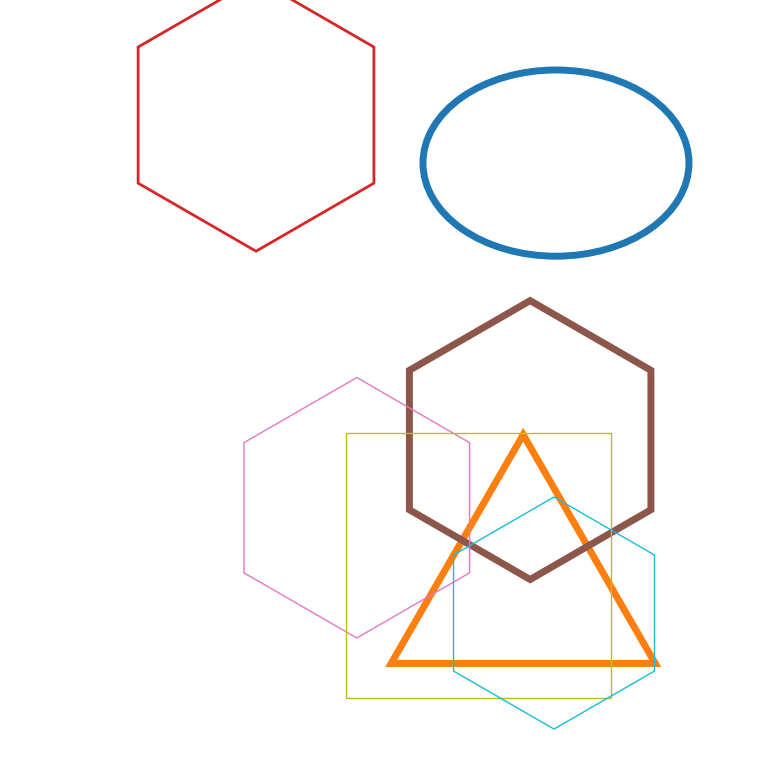[{"shape": "oval", "thickness": 2.5, "radius": 0.86, "center": [0.722, 0.788]}, {"shape": "triangle", "thickness": 2.5, "radius": 0.99, "center": [0.679, 0.237]}, {"shape": "hexagon", "thickness": 1, "radius": 0.88, "center": [0.332, 0.851]}, {"shape": "hexagon", "thickness": 2.5, "radius": 0.91, "center": [0.689, 0.429]}, {"shape": "hexagon", "thickness": 0.5, "radius": 0.85, "center": [0.463, 0.341]}, {"shape": "square", "thickness": 0.5, "radius": 0.86, "center": [0.621, 0.266]}, {"shape": "hexagon", "thickness": 0.5, "radius": 0.75, "center": [0.719, 0.204]}]